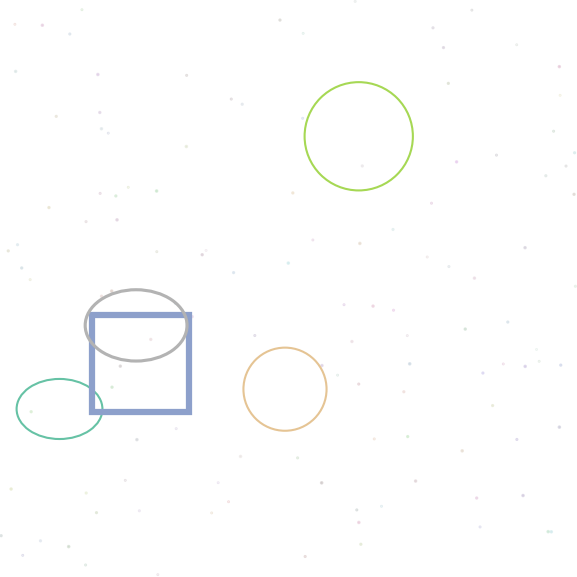[{"shape": "oval", "thickness": 1, "radius": 0.37, "center": [0.103, 0.291]}, {"shape": "square", "thickness": 3, "radius": 0.42, "center": [0.243, 0.37]}, {"shape": "circle", "thickness": 1, "radius": 0.47, "center": [0.621, 0.763]}, {"shape": "circle", "thickness": 1, "radius": 0.36, "center": [0.494, 0.325]}, {"shape": "oval", "thickness": 1.5, "radius": 0.44, "center": [0.236, 0.436]}]